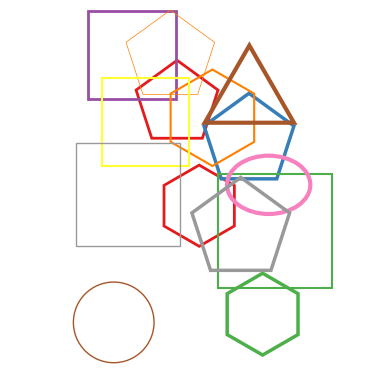[{"shape": "pentagon", "thickness": 2, "radius": 0.56, "center": [0.46, 0.731]}, {"shape": "hexagon", "thickness": 2, "radius": 0.53, "center": [0.517, 0.466]}, {"shape": "pentagon", "thickness": 2.5, "radius": 0.61, "center": [0.647, 0.635]}, {"shape": "square", "thickness": 1.5, "radius": 0.74, "center": [0.715, 0.401]}, {"shape": "hexagon", "thickness": 2.5, "radius": 0.53, "center": [0.682, 0.184]}, {"shape": "square", "thickness": 2, "radius": 0.57, "center": [0.343, 0.857]}, {"shape": "hexagon", "thickness": 1.5, "radius": 0.63, "center": [0.552, 0.694]}, {"shape": "pentagon", "thickness": 0.5, "radius": 0.6, "center": [0.442, 0.853]}, {"shape": "square", "thickness": 1.5, "radius": 0.57, "center": [0.378, 0.683]}, {"shape": "triangle", "thickness": 3, "radius": 0.67, "center": [0.648, 0.748]}, {"shape": "circle", "thickness": 1, "radius": 0.52, "center": [0.295, 0.163]}, {"shape": "oval", "thickness": 3, "radius": 0.54, "center": [0.698, 0.52]}, {"shape": "square", "thickness": 1, "radius": 0.67, "center": [0.333, 0.495]}, {"shape": "pentagon", "thickness": 2.5, "radius": 0.67, "center": [0.625, 0.406]}]